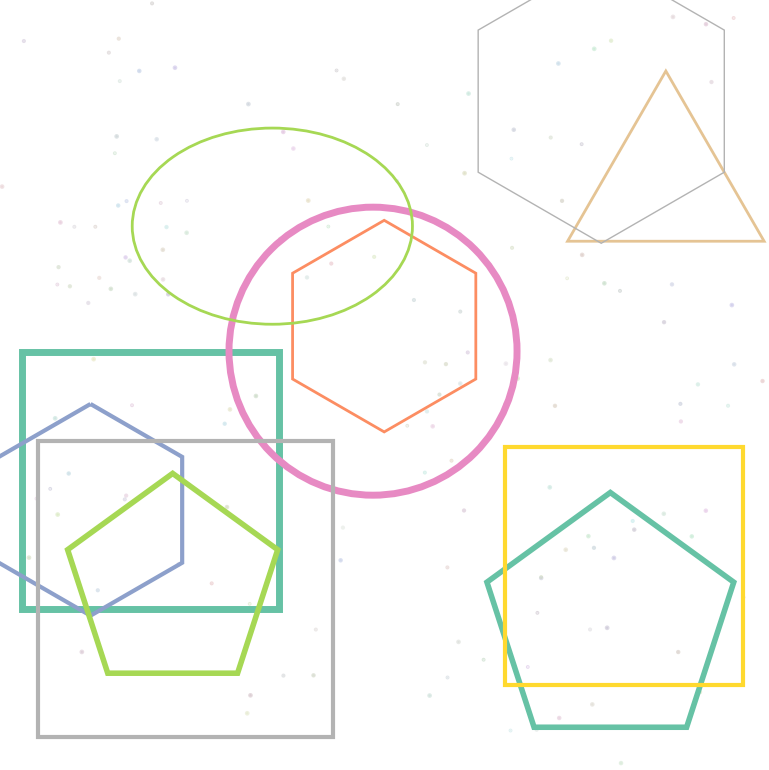[{"shape": "square", "thickness": 2.5, "radius": 0.83, "center": [0.195, 0.376]}, {"shape": "pentagon", "thickness": 2, "radius": 0.84, "center": [0.793, 0.192]}, {"shape": "hexagon", "thickness": 1, "radius": 0.69, "center": [0.499, 0.576]}, {"shape": "hexagon", "thickness": 1.5, "radius": 0.69, "center": [0.118, 0.338]}, {"shape": "circle", "thickness": 2.5, "radius": 0.94, "center": [0.484, 0.544]}, {"shape": "pentagon", "thickness": 2, "radius": 0.72, "center": [0.224, 0.242]}, {"shape": "oval", "thickness": 1, "radius": 0.91, "center": [0.354, 0.706]}, {"shape": "square", "thickness": 1.5, "radius": 0.77, "center": [0.81, 0.265]}, {"shape": "triangle", "thickness": 1, "radius": 0.74, "center": [0.865, 0.76]}, {"shape": "hexagon", "thickness": 0.5, "radius": 0.92, "center": [0.781, 0.869]}, {"shape": "square", "thickness": 1.5, "radius": 0.96, "center": [0.241, 0.235]}]